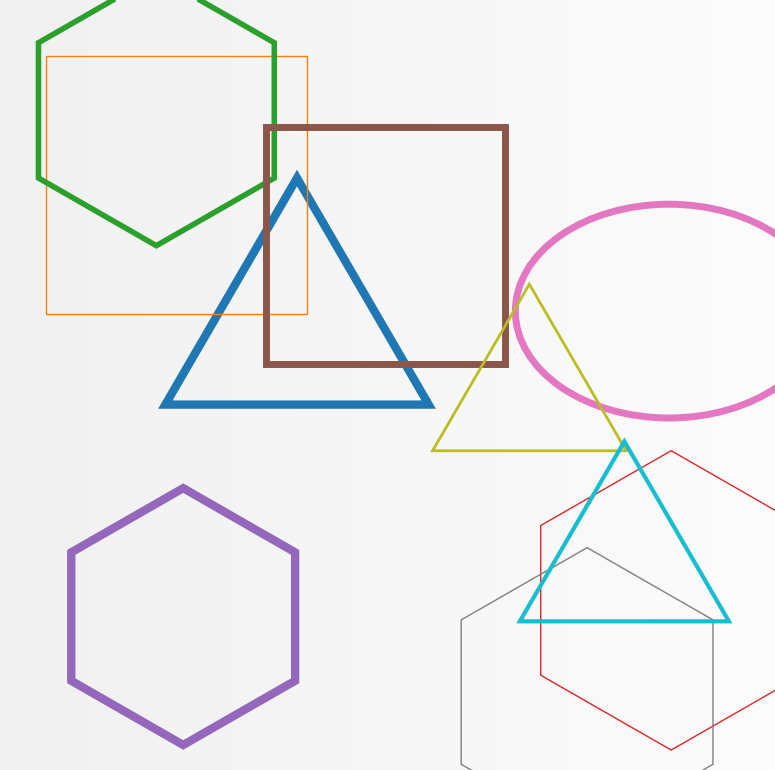[{"shape": "triangle", "thickness": 3, "radius": 0.98, "center": [0.383, 0.573]}, {"shape": "square", "thickness": 0.5, "radius": 0.84, "center": [0.228, 0.76]}, {"shape": "hexagon", "thickness": 2, "radius": 0.88, "center": [0.202, 0.857]}, {"shape": "hexagon", "thickness": 0.5, "radius": 0.97, "center": [0.866, 0.22]}, {"shape": "hexagon", "thickness": 3, "radius": 0.83, "center": [0.236, 0.199]}, {"shape": "square", "thickness": 2.5, "radius": 0.77, "center": [0.497, 0.682]}, {"shape": "oval", "thickness": 2.5, "radius": 0.99, "center": [0.863, 0.596]}, {"shape": "hexagon", "thickness": 0.5, "radius": 0.94, "center": [0.758, 0.101]}, {"shape": "triangle", "thickness": 1, "radius": 0.72, "center": [0.683, 0.487]}, {"shape": "triangle", "thickness": 1.5, "radius": 0.78, "center": [0.806, 0.271]}]